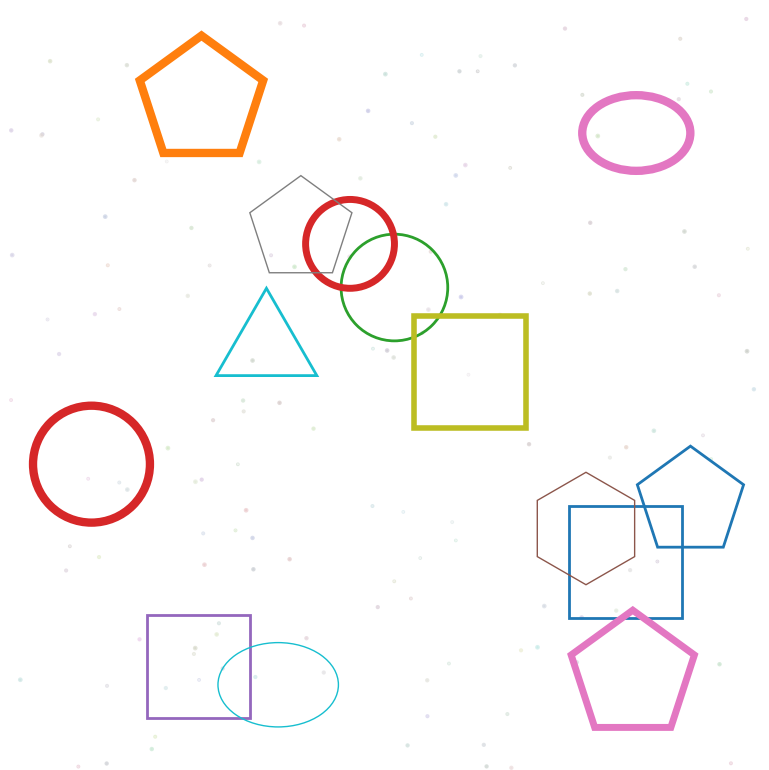[{"shape": "square", "thickness": 1, "radius": 0.37, "center": [0.812, 0.27]}, {"shape": "pentagon", "thickness": 1, "radius": 0.36, "center": [0.897, 0.348]}, {"shape": "pentagon", "thickness": 3, "radius": 0.42, "center": [0.262, 0.87]}, {"shape": "circle", "thickness": 1, "radius": 0.35, "center": [0.512, 0.627]}, {"shape": "circle", "thickness": 2.5, "radius": 0.29, "center": [0.455, 0.683]}, {"shape": "circle", "thickness": 3, "radius": 0.38, "center": [0.119, 0.397]}, {"shape": "square", "thickness": 1, "radius": 0.34, "center": [0.258, 0.134]}, {"shape": "hexagon", "thickness": 0.5, "radius": 0.36, "center": [0.761, 0.314]}, {"shape": "oval", "thickness": 3, "radius": 0.35, "center": [0.826, 0.827]}, {"shape": "pentagon", "thickness": 2.5, "radius": 0.42, "center": [0.822, 0.123]}, {"shape": "pentagon", "thickness": 0.5, "radius": 0.35, "center": [0.391, 0.702]}, {"shape": "square", "thickness": 2, "radius": 0.36, "center": [0.611, 0.517]}, {"shape": "triangle", "thickness": 1, "radius": 0.38, "center": [0.346, 0.55]}, {"shape": "oval", "thickness": 0.5, "radius": 0.39, "center": [0.361, 0.111]}]